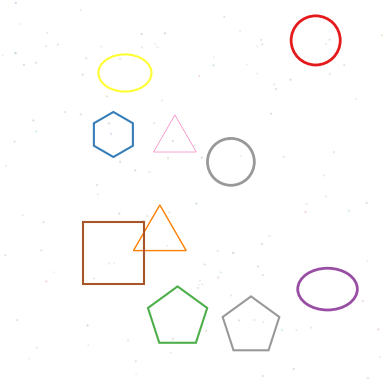[{"shape": "circle", "thickness": 2, "radius": 0.32, "center": [0.82, 0.895]}, {"shape": "hexagon", "thickness": 1.5, "radius": 0.29, "center": [0.295, 0.651]}, {"shape": "pentagon", "thickness": 1.5, "radius": 0.4, "center": [0.461, 0.175]}, {"shape": "oval", "thickness": 2, "radius": 0.39, "center": [0.851, 0.249]}, {"shape": "triangle", "thickness": 1, "radius": 0.4, "center": [0.415, 0.389]}, {"shape": "oval", "thickness": 1.5, "radius": 0.34, "center": [0.325, 0.81]}, {"shape": "square", "thickness": 1.5, "radius": 0.4, "center": [0.295, 0.343]}, {"shape": "triangle", "thickness": 0.5, "radius": 0.32, "center": [0.454, 0.637]}, {"shape": "pentagon", "thickness": 1.5, "radius": 0.39, "center": [0.652, 0.153]}, {"shape": "circle", "thickness": 2, "radius": 0.3, "center": [0.6, 0.58]}]